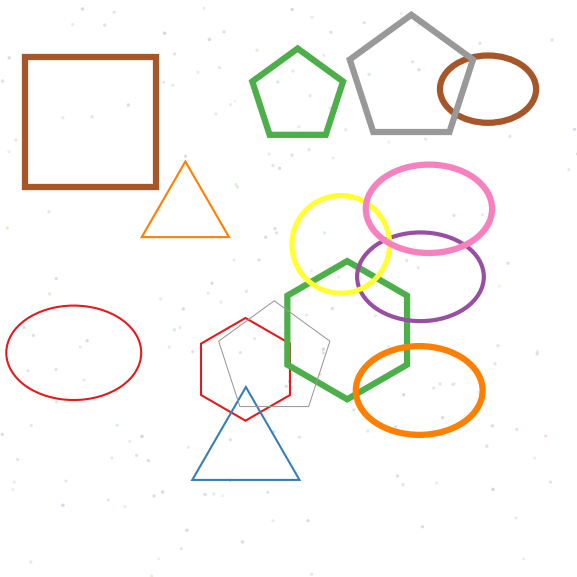[{"shape": "oval", "thickness": 1, "radius": 0.58, "center": [0.128, 0.388]}, {"shape": "hexagon", "thickness": 1, "radius": 0.44, "center": [0.425, 0.36]}, {"shape": "triangle", "thickness": 1, "radius": 0.54, "center": [0.426, 0.222]}, {"shape": "pentagon", "thickness": 3, "radius": 0.41, "center": [0.515, 0.833]}, {"shape": "hexagon", "thickness": 3, "radius": 0.6, "center": [0.601, 0.427]}, {"shape": "oval", "thickness": 2, "radius": 0.55, "center": [0.728, 0.52]}, {"shape": "triangle", "thickness": 1, "radius": 0.44, "center": [0.321, 0.632]}, {"shape": "oval", "thickness": 3, "radius": 0.55, "center": [0.726, 0.323]}, {"shape": "circle", "thickness": 2.5, "radius": 0.42, "center": [0.59, 0.576]}, {"shape": "square", "thickness": 3, "radius": 0.56, "center": [0.157, 0.788]}, {"shape": "oval", "thickness": 3, "radius": 0.42, "center": [0.845, 0.845]}, {"shape": "oval", "thickness": 3, "radius": 0.55, "center": [0.743, 0.638]}, {"shape": "pentagon", "thickness": 0.5, "radius": 0.51, "center": [0.475, 0.377]}, {"shape": "pentagon", "thickness": 3, "radius": 0.56, "center": [0.712, 0.861]}]